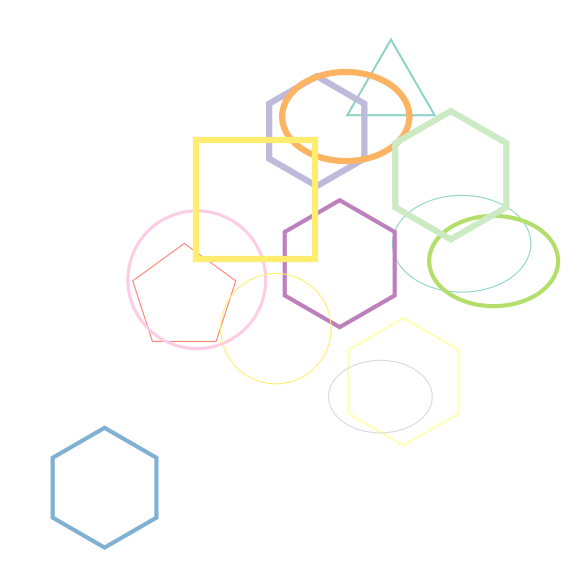[{"shape": "triangle", "thickness": 1, "radius": 0.44, "center": [0.677, 0.843]}, {"shape": "oval", "thickness": 0.5, "radius": 0.6, "center": [0.799, 0.577]}, {"shape": "hexagon", "thickness": 1, "radius": 0.55, "center": [0.698, 0.338]}, {"shape": "hexagon", "thickness": 3, "radius": 0.48, "center": [0.548, 0.772]}, {"shape": "pentagon", "thickness": 0.5, "radius": 0.47, "center": [0.319, 0.484]}, {"shape": "hexagon", "thickness": 2, "radius": 0.52, "center": [0.181, 0.155]}, {"shape": "oval", "thickness": 3, "radius": 0.55, "center": [0.599, 0.797]}, {"shape": "oval", "thickness": 2, "radius": 0.56, "center": [0.855, 0.547]}, {"shape": "circle", "thickness": 1.5, "radius": 0.6, "center": [0.341, 0.515]}, {"shape": "oval", "thickness": 0.5, "radius": 0.45, "center": [0.659, 0.312]}, {"shape": "hexagon", "thickness": 2, "radius": 0.55, "center": [0.588, 0.543]}, {"shape": "hexagon", "thickness": 3, "radius": 0.56, "center": [0.781, 0.696]}, {"shape": "circle", "thickness": 0.5, "radius": 0.48, "center": [0.478, 0.43]}, {"shape": "square", "thickness": 3, "radius": 0.51, "center": [0.442, 0.654]}]